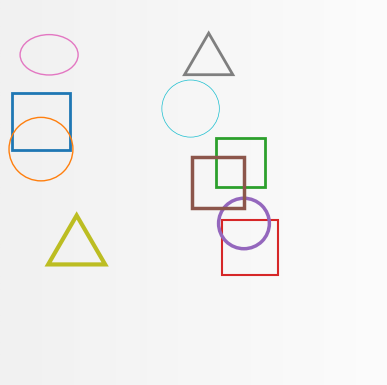[{"shape": "square", "thickness": 2, "radius": 0.37, "center": [0.106, 0.684]}, {"shape": "circle", "thickness": 1, "radius": 0.41, "center": [0.106, 0.613]}, {"shape": "square", "thickness": 2, "radius": 0.32, "center": [0.62, 0.577]}, {"shape": "square", "thickness": 1.5, "radius": 0.36, "center": [0.646, 0.357]}, {"shape": "circle", "thickness": 2.5, "radius": 0.33, "center": [0.63, 0.42]}, {"shape": "square", "thickness": 2.5, "radius": 0.33, "center": [0.562, 0.526]}, {"shape": "oval", "thickness": 1, "radius": 0.37, "center": [0.127, 0.858]}, {"shape": "triangle", "thickness": 2, "radius": 0.36, "center": [0.539, 0.842]}, {"shape": "triangle", "thickness": 3, "radius": 0.42, "center": [0.198, 0.356]}, {"shape": "circle", "thickness": 0.5, "radius": 0.37, "center": [0.492, 0.718]}]